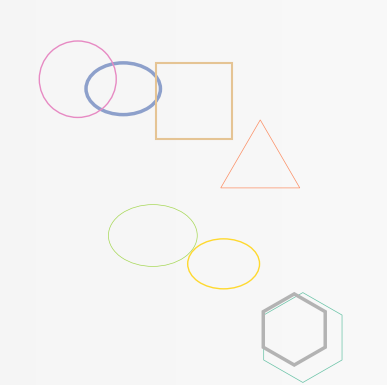[{"shape": "hexagon", "thickness": 0.5, "radius": 0.58, "center": [0.782, 0.123]}, {"shape": "triangle", "thickness": 0.5, "radius": 0.59, "center": [0.672, 0.571]}, {"shape": "oval", "thickness": 2.5, "radius": 0.48, "center": [0.318, 0.77]}, {"shape": "circle", "thickness": 1, "radius": 0.5, "center": [0.201, 0.794]}, {"shape": "oval", "thickness": 0.5, "radius": 0.57, "center": [0.394, 0.388]}, {"shape": "oval", "thickness": 1, "radius": 0.46, "center": [0.577, 0.315]}, {"shape": "square", "thickness": 1.5, "radius": 0.49, "center": [0.501, 0.737]}, {"shape": "hexagon", "thickness": 2.5, "radius": 0.46, "center": [0.759, 0.144]}]